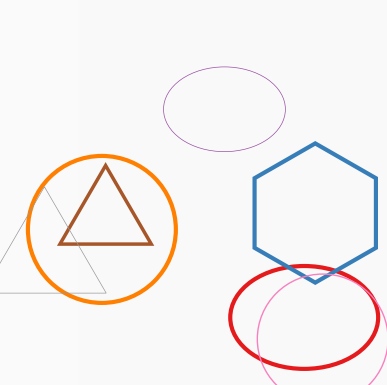[{"shape": "oval", "thickness": 3, "radius": 0.95, "center": [0.785, 0.175]}, {"shape": "hexagon", "thickness": 3, "radius": 0.9, "center": [0.814, 0.447]}, {"shape": "oval", "thickness": 0.5, "radius": 0.79, "center": [0.579, 0.716]}, {"shape": "circle", "thickness": 3, "radius": 0.95, "center": [0.263, 0.404]}, {"shape": "triangle", "thickness": 2.5, "radius": 0.68, "center": [0.273, 0.434]}, {"shape": "circle", "thickness": 1, "radius": 0.84, "center": [0.833, 0.119]}, {"shape": "triangle", "thickness": 0.5, "radius": 0.92, "center": [0.115, 0.331]}]